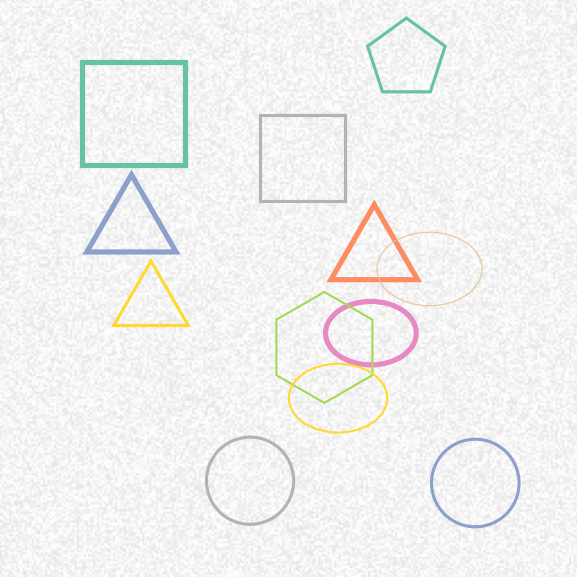[{"shape": "square", "thickness": 2.5, "radius": 0.45, "center": [0.231, 0.802]}, {"shape": "pentagon", "thickness": 1.5, "radius": 0.35, "center": [0.704, 0.897]}, {"shape": "triangle", "thickness": 2.5, "radius": 0.43, "center": [0.648, 0.558]}, {"shape": "triangle", "thickness": 2.5, "radius": 0.45, "center": [0.228, 0.607]}, {"shape": "circle", "thickness": 1.5, "radius": 0.38, "center": [0.823, 0.163]}, {"shape": "oval", "thickness": 2.5, "radius": 0.39, "center": [0.642, 0.422]}, {"shape": "hexagon", "thickness": 1, "radius": 0.48, "center": [0.562, 0.398]}, {"shape": "triangle", "thickness": 1.5, "radius": 0.37, "center": [0.261, 0.473]}, {"shape": "oval", "thickness": 1, "radius": 0.43, "center": [0.585, 0.31]}, {"shape": "oval", "thickness": 0.5, "radius": 0.45, "center": [0.744, 0.533]}, {"shape": "square", "thickness": 1.5, "radius": 0.37, "center": [0.524, 0.726]}, {"shape": "circle", "thickness": 1.5, "radius": 0.38, "center": [0.433, 0.167]}]